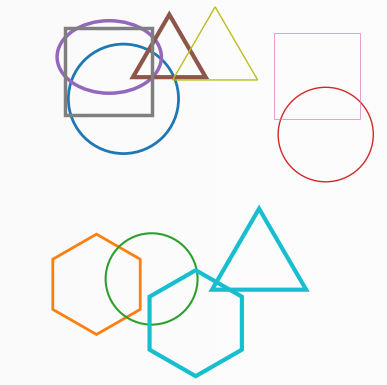[{"shape": "circle", "thickness": 2, "radius": 0.71, "center": [0.319, 0.743]}, {"shape": "hexagon", "thickness": 2, "radius": 0.65, "center": [0.249, 0.262]}, {"shape": "circle", "thickness": 1.5, "radius": 0.59, "center": [0.391, 0.275]}, {"shape": "circle", "thickness": 1, "radius": 0.61, "center": [0.841, 0.651]}, {"shape": "oval", "thickness": 2.5, "radius": 0.67, "center": [0.282, 0.852]}, {"shape": "triangle", "thickness": 3, "radius": 0.54, "center": [0.437, 0.854]}, {"shape": "square", "thickness": 0.5, "radius": 0.56, "center": [0.818, 0.802]}, {"shape": "square", "thickness": 2.5, "radius": 0.57, "center": [0.28, 0.814]}, {"shape": "triangle", "thickness": 1, "radius": 0.63, "center": [0.555, 0.856]}, {"shape": "hexagon", "thickness": 3, "radius": 0.69, "center": [0.505, 0.161]}, {"shape": "triangle", "thickness": 3, "radius": 0.7, "center": [0.669, 0.318]}]